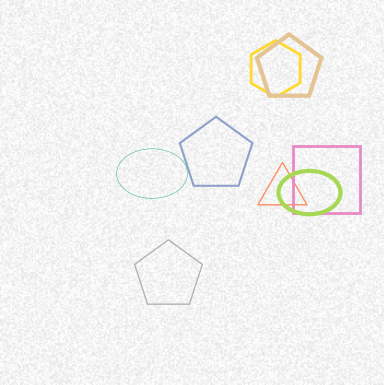[{"shape": "oval", "thickness": 0.5, "radius": 0.46, "center": [0.395, 0.549]}, {"shape": "triangle", "thickness": 1, "radius": 0.37, "center": [0.734, 0.505]}, {"shape": "pentagon", "thickness": 1.5, "radius": 0.5, "center": [0.561, 0.598]}, {"shape": "square", "thickness": 2, "radius": 0.44, "center": [0.847, 0.534]}, {"shape": "oval", "thickness": 3, "radius": 0.4, "center": [0.804, 0.5]}, {"shape": "hexagon", "thickness": 2, "radius": 0.37, "center": [0.716, 0.821]}, {"shape": "pentagon", "thickness": 3, "radius": 0.44, "center": [0.751, 0.823]}, {"shape": "pentagon", "thickness": 1, "radius": 0.46, "center": [0.438, 0.285]}]